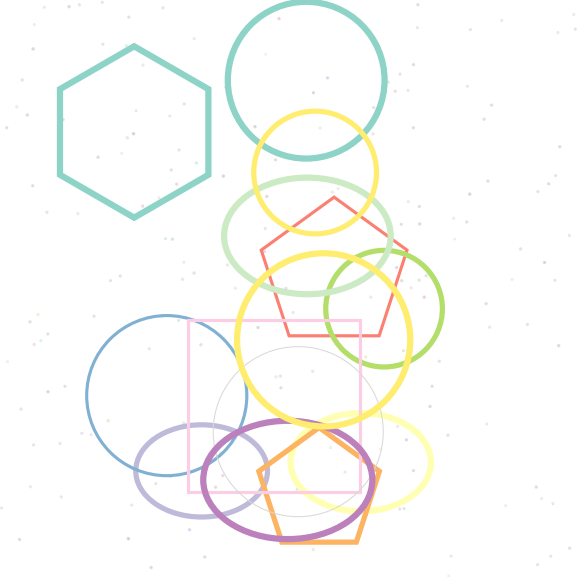[{"shape": "circle", "thickness": 3, "radius": 0.68, "center": [0.53, 0.86]}, {"shape": "hexagon", "thickness": 3, "radius": 0.74, "center": [0.232, 0.771]}, {"shape": "oval", "thickness": 3, "radius": 0.61, "center": [0.625, 0.199]}, {"shape": "oval", "thickness": 2.5, "radius": 0.57, "center": [0.349, 0.184]}, {"shape": "pentagon", "thickness": 1.5, "radius": 0.66, "center": [0.579, 0.525]}, {"shape": "circle", "thickness": 1.5, "radius": 0.69, "center": [0.289, 0.314]}, {"shape": "pentagon", "thickness": 2.5, "radius": 0.55, "center": [0.553, 0.149]}, {"shape": "circle", "thickness": 2.5, "radius": 0.5, "center": [0.665, 0.465]}, {"shape": "square", "thickness": 1.5, "radius": 0.75, "center": [0.475, 0.296]}, {"shape": "circle", "thickness": 0.5, "radius": 0.74, "center": [0.516, 0.252]}, {"shape": "oval", "thickness": 3, "radius": 0.73, "center": [0.498, 0.168]}, {"shape": "oval", "thickness": 3, "radius": 0.72, "center": [0.532, 0.591]}, {"shape": "circle", "thickness": 3, "radius": 0.75, "center": [0.56, 0.411]}, {"shape": "circle", "thickness": 2.5, "radius": 0.53, "center": [0.546, 0.7]}]